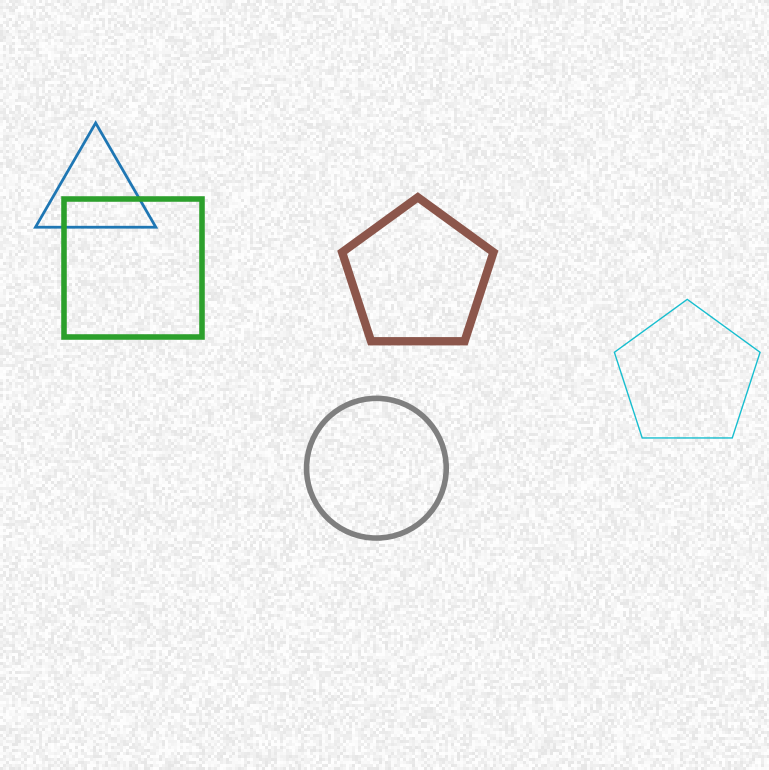[{"shape": "triangle", "thickness": 1, "radius": 0.45, "center": [0.124, 0.75]}, {"shape": "square", "thickness": 2, "radius": 0.45, "center": [0.172, 0.652]}, {"shape": "pentagon", "thickness": 3, "radius": 0.52, "center": [0.543, 0.64]}, {"shape": "circle", "thickness": 2, "radius": 0.45, "center": [0.489, 0.392]}, {"shape": "pentagon", "thickness": 0.5, "radius": 0.5, "center": [0.893, 0.512]}]